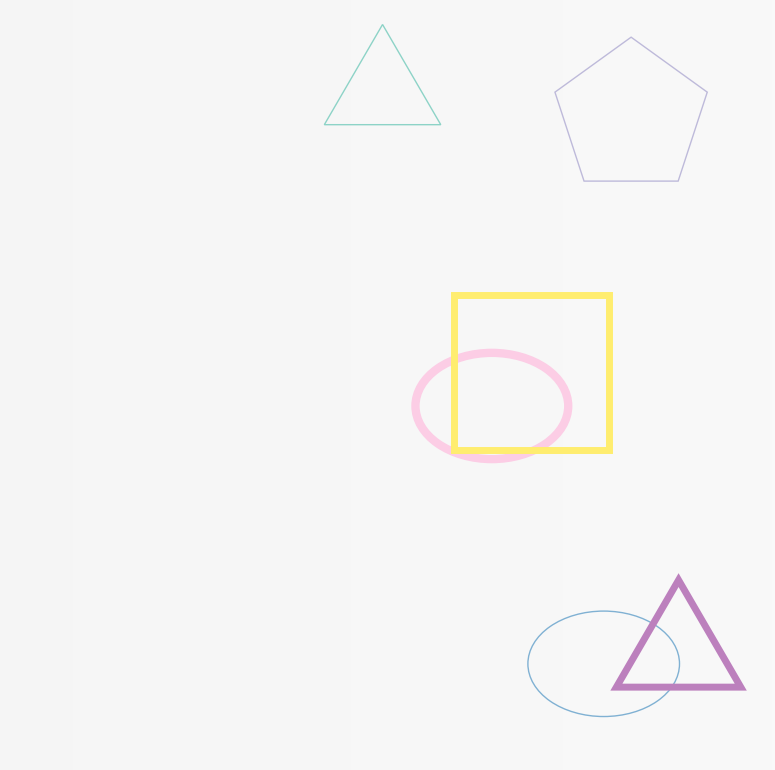[{"shape": "triangle", "thickness": 0.5, "radius": 0.43, "center": [0.494, 0.881]}, {"shape": "pentagon", "thickness": 0.5, "radius": 0.52, "center": [0.814, 0.848]}, {"shape": "oval", "thickness": 0.5, "radius": 0.49, "center": [0.779, 0.138]}, {"shape": "oval", "thickness": 3, "radius": 0.49, "center": [0.635, 0.473]}, {"shape": "triangle", "thickness": 2.5, "radius": 0.46, "center": [0.876, 0.154]}, {"shape": "square", "thickness": 2.5, "radius": 0.5, "center": [0.686, 0.516]}]